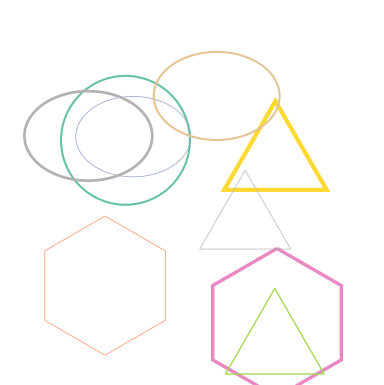[{"shape": "circle", "thickness": 1.5, "radius": 0.84, "center": [0.326, 0.636]}, {"shape": "hexagon", "thickness": 0.5, "radius": 0.9, "center": [0.273, 0.258]}, {"shape": "oval", "thickness": 0.5, "radius": 0.75, "center": [0.346, 0.645]}, {"shape": "hexagon", "thickness": 2.5, "radius": 0.96, "center": [0.72, 0.162]}, {"shape": "triangle", "thickness": 1, "radius": 0.74, "center": [0.714, 0.103]}, {"shape": "triangle", "thickness": 3, "radius": 0.77, "center": [0.715, 0.584]}, {"shape": "oval", "thickness": 1.5, "radius": 0.82, "center": [0.563, 0.751]}, {"shape": "oval", "thickness": 2, "radius": 0.83, "center": [0.229, 0.647]}, {"shape": "triangle", "thickness": 0.5, "radius": 0.68, "center": [0.637, 0.421]}]